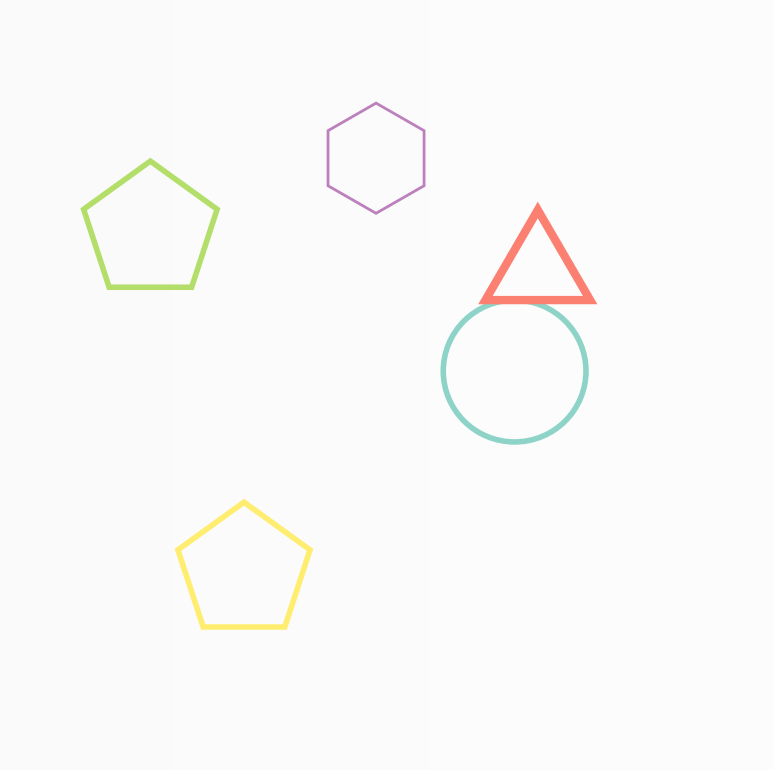[{"shape": "circle", "thickness": 2, "radius": 0.46, "center": [0.664, 0.518]}, {"shape": "triangle", "thickness": 3, "radius": 0.39, "center": [0.694, 0.649]}, {"shape": "pentagon", "thickness": 2, "radius": 0.45, "center": [0.194, 0.7]}, {"shape": "hexagon", "thickness": 1, "radius": 0.36, "center": [0.485, 0.795]}, {"shape": "pentagon", "thickness": 2, "radius": 0.45, "center": [0.315, 0.258]}]